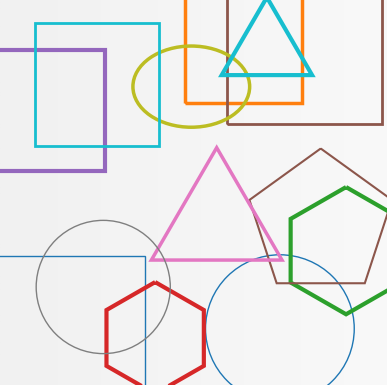[{"shape": "circle", "thickness": 1, "radius": 0.96, "center": [0.722, 0.146]}, {"shape": "square", "thickness": 1, "radius": 0.96, "center": [0.183, 0.143]}, {"shape": "square", "thickness": 2.5, "radius": 0.76, "center": [0.628, 0.884]}, {"shape": "hexagon", "thickness": 3, "radius": 0.83, "center": [0.893, 0.349]}, {"shape": "hexagon", "thickness": 3, "radius": 0.73, "center": [0.4, 0.122]}, {"shape": "square", "thickness": 3, "radius": 0.78, "center": [0.114, 0.714]}, {"shape": "pentagon", "thickness": 1.5, "radius": 0.97, "center": [0.828, 0.421]}, {"shape": "square", "thickness": 2, "radius": 1.0, "center": [0.785, 0.876]}, {"shape": "triangle", "thickness": 2.5, "radius": 0.97, "center": [0.559, 0.422]}, {"shape": "circle", "thickness": 1, "radius": 0.87, "center": [0.266, 0.255]}, {"shape": "oval", "thickness": 2.5, "radius": 0.75, "center": [0.494, 0.775]}, {"shape": "square", "thickness": 2, "radius": 0.8, "center": [0.251, 0.78]}, {"shape": "triangle", "thickness": 3, "radius": 0.67, "center": [0.689, 0.872]}]